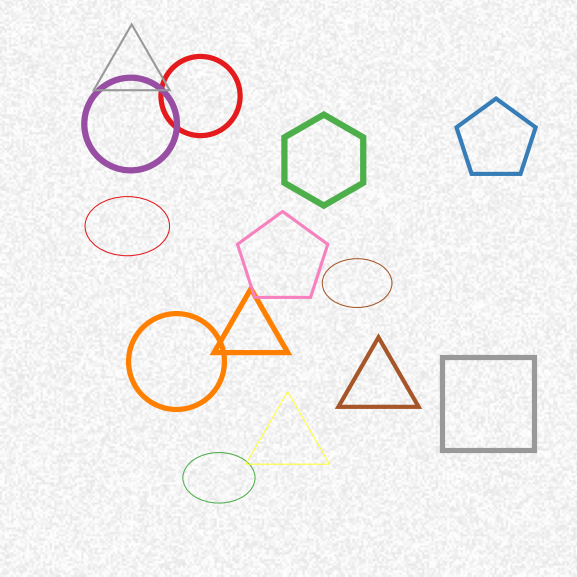[{"shape": "oval", "thickness": 0.5, "radius": 0.37, "center": [0.22, 0.608]}, {"shape": "circle", "thickness": 2.5, "radius": 0.34, "center": [0.347, 0.833]}, {"shape": "pentagon", "thickness": 2, "radius": 0.36, "center": [0.859, 0.756]}, {"shape": "hexagon", "thickness": 3, "radius": 0.39, "center": [0.561, 0.722]}, {"shape": "oval", "thickness": 0.5, "radius": 0.31, "center": [0.379, 0.172]}, {"shape": "circle", "thickness": 3, "radius": 0.4, "center": [0.226, 0.784]}, {"shape": "triangle", "thickness": 2.5, "radius": 0.37, "center": [0.435, 0.425]}, {"shape": "circle", "thickness": 2.5, "radius": 0.42, "center": [0.306, 0.373]}, {"shape": "triangle", "thickness": 0.5, "radius": 0.42, "center": [0.498, 0.237]}, {"shape": "oval", "thickness": 0.5, "radius": 0.3, "center": [0.618, 0.509]}, {"shape": "triangle", "thickness": 2, "radius": 0.4, "center": [0.655, 0.335]}, {"shape": "pentagon", "thickness": 1.5, "radius": 0.41, "center": [0.489, 0.551]}, {"shape": "square", "thickness": 2.5, "radius": 0.4, "center": [0.845, 0.301]}, {"shape": "triangle", "thickness": 1, "radius": 0.38, "center": [0.228, 0.881]}]